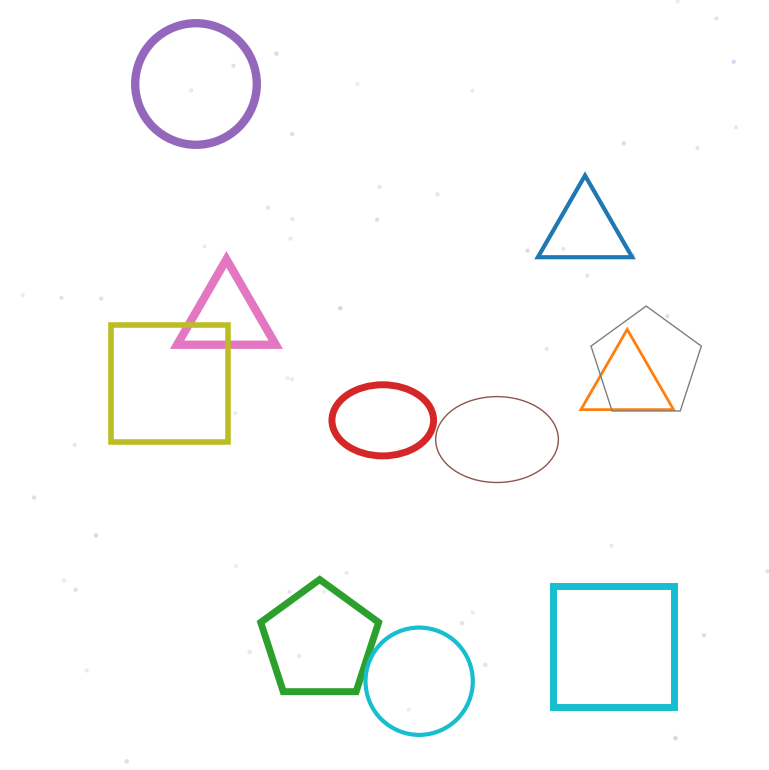[{"shape": "triangle", "thickness": 1.5, "radius": 0.35, "center": [0.76, 0.701]}, {"shape": "triangle", "thickness": 1, "radius": 0.35, "center": [0.815, 0.503]}, {"shape": "pentagon", "thickness": 2.5, "radius": 0.4, "center": [0.415, 0.167]}, {"shape": "oval", "thickness": 2.5, "radius": 0.33, "center": [0.497, 0.454]}, {"shape": "circle", "thickness": 3, "radius": 0.39, "center": [0.255, 0.891]}, {"shape": "oval", "thickness": 0.5, "radius": 0.4, "center": [0.645, 0.429]}, {"shape": "triangle", "thickness": 3, "radius": 0.37, "center": [0.294, 0.589]}, {"shape": "pentagon", "thickness": 0.5, "radius": 0.38, "center": [0.839, 0.527]}, {"shape": "square", "thickness": 2, "radius": 0.38, "center": [0.22, 0.502]}, {"shape": "circle", "thickness": 1.5, "radius": 0.35, "center": [0.544, 0.115]}, {"shape": "square", "thickness": 2.5, "radius": 0.39, "center": [0.797, 0.16]}]